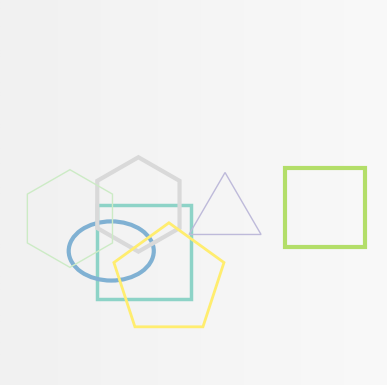[{"shape": "square", "thickness": 2.5, "radius": 0.61, "center": [0.371, 0.344]}, {"shape": "triangle", "thickness": 1, "radius": 0.54, "center": [0.581, 0.445]}, {"shape": "oval", "thickness": 3, "radius": 0.55, "center": [0.287, 0.348]}, {"shape": "square", "thickness": 3, "radius": 0.51, "center": [0.838, 0.462]}, {"shape": "hexagon", "thickness": 3, "radius": 0.61, "center": [0.357, 0.469]}, {"shape": "hexagon", "thickness": 1, "radius": 0.63, "center": [0.18, 0.432]}, {"shape": "pentagon", "thickness": 2, "radius": 0.75, "center": [0.436, 0.272]}]